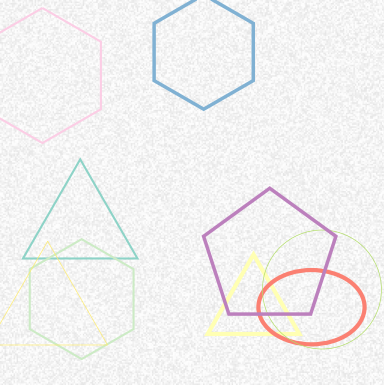[{"shape": "triangle", "thickness": 1.5, "radius": 0.86, "center": [0.208, 0.414]}, {"shape": "triangle", "thickness": 3, "radius": 0.69, "center": [0.658, 0.201]}, {"shape": "oval", "thickness": 3, "radius": 0.69, "center": [0.809, 0.202]}, {"shape": "hexagon", "thickness": 2.5, "radius": 0.74, "center": [0.529, 0.865]}, {"shape": "circle", "thickness": 0.5, "radius": 0.77, "center": [0.836, 0.248]}, {"shape": "hexagon", "thickness": 1.5, "radius": 0.88, "center": [0.11, 0.804]}, {"shape": "pentagon", "thickness": 2.5, "radius": 0.9, "center": [0.701, 0.33]}, {"shape": "hexagon", "thickness": 1.5, "radius": 0.78, "center": [0.212, 0.223]}, {"shape": "triangle", "thickness": 0.5, "radius": 0.9, "center": [0.124, 0.194]}]